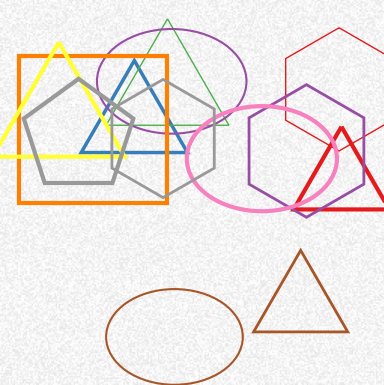[{"shape": "hexagon", "thickness": 1, "radius": 0.8, "center": [0.881, 0.768]}, {"shape": "triangle", "thickness": 3, "radius": 0.72, "center": [0.887, 0.528]}, {"shape": "triangle", "thickness": 2.5, "radius": 0.8, "center": [0.349, 0.683]}, {"shape": "triangle", "thickness": 1, "radius": 0.92, "center": [0.435, 0.767]}, {"shape": "hexagon", "thickness": 2, "radius": 0.86, "center": [0.796, 0.608]}, {"shape": "oval", "thickness": 1.5, "radius": 0.97, "center": [0.446, 0.789]}, {"shape": "square", "thickness": 3, "radius": 0.96, "center": [0.241, 0.664]}, {"shape": "triangle", "thickness": 3, "radius": 0.99, "center": [0.152, 0.692]}, {"shape": "triangle", "thickness": 2, "radius": 0.71, "center": [0.781, 0.209]}, {"shape": "oval", "thickness": 1.5, "radius": 0.89, "center": [0.453, 0.125]}, {"shape": "oval", "thickness": 3, "radius": 0.98, "center": [0.68, 0.588]}, {"shape": "pentagon", "thickness": 3, "radius": 0.75, "center": [0.204, 0.646]}, {"shape": "hexagon", "thickness": 2, "radius": 0.77, "center": [0.424, 0.64]}]